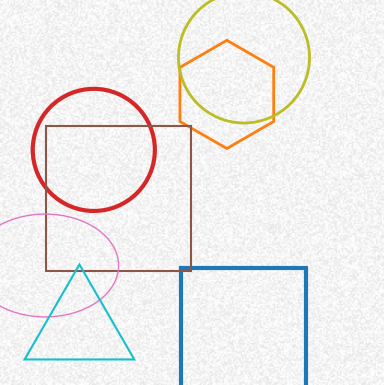[{"shape": "square", "thickness": 3, "radius": 0.81, "center": [0.633, 0.143]}, {"shape": "hexagon", "thickness": 2, "radius": 0.7, "center": [0.589, 0.755]}, {"shape": "circle", "thickness": 3, "radius": 0.79, "center": [0.244, 0.611]}, {"shape": "square", "thickness": 1.5, "radius": 0.94, "center": [0.309, 0.485]}, {"shape": "oval", "thickness": 1, "radius": 0.95, "center": [0.117, 0.31]}, {"shape": "circle", "thickness": 2, "radius": 0.85, "center": [0.634, 0.851]}, {"shape": "triangle", "thickness": 1.5, "radius": 0.82, "center": [0.206, 0.149]}]